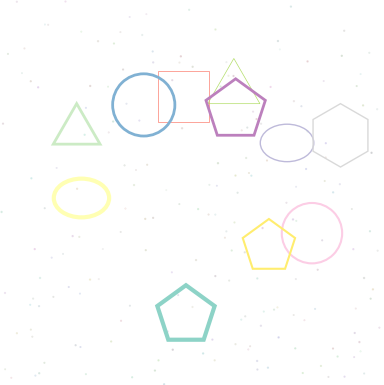[{"shape": "pentagon", "thickness": 3, "radius": 0.39, "center": [0.483, 0.181]}, {"shape": "oval", "thickness": 3, "radius": 0.36, "center": [0.212, 0.486]}, {"shape": "oval", "thickness": 1, "radius": 0.35, "center": [0.746, 0.629]}, {"shape": "square", "thickness": 0.5, "radius": 0.33, "center": [0.477, 0.748]}, {"shape": "circle", "thickness": 2, "radius": 0.4, "center": [0.373, 0.727]}, {"shape": "triangle", "thickness": 0.5, "radius": 0.39, "center": [0.607, 0.77]}, {"shape": "circle", "thickness": 1.5, "radius": 0.39, "center": [0.81, 0.394]}, {"shape": "hexagon", "thickness": 1, "radius": 0.41, "center": [0.884, 0.648]}, {"shape": "pentagon", "thickness": 2, "radius": 0.41, "center": [0.612, 0.714]}, {"shape": "triangle", "thickness": 2, "radius": 0.35, "center": [0.199, 0.661]}, {"shape": "pentagon", "thickness": 1.5, "radius": 0.36, "center": [0.698, 0.36]}]